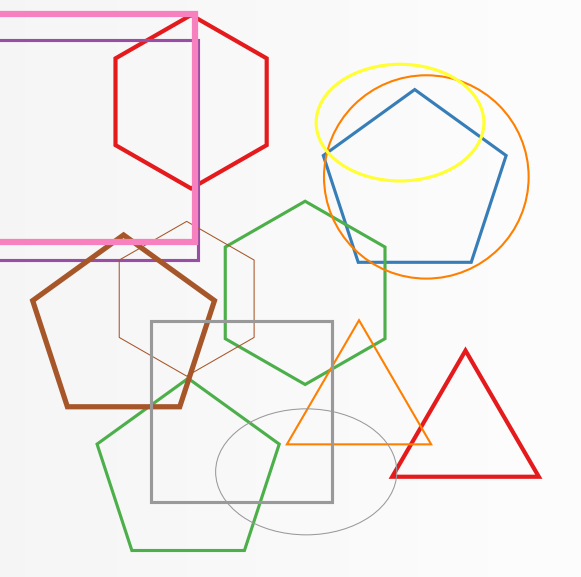[{"shape": "hexagon", "thickness": 2, "radius": 0.75, "center": [0.329, 0.823]}, {"shape": "triangle", "thickness": 2, "radius": 0.73, "center": [0.801, 0.246]}, {"shape": "pentagon", "thickness": 1.5, "radius": 0.83, "center": [0.713, 0.679]}, {"shape": "hexagon", "thickness": 1.5, "radius": 0.79, "center": [0.525, 0.492]}, {"shape": "pentagon", "thickness": 1.5, "radius": 0.82, "center": [0.324, 0.179]}, {"shape": "square", "thickness": 1.5, "radius": 0.95, "center": [0.15, 0.739]}, {"shape": "circle", "thickness": 1, "radius": 0.88, "center": [0.733, 0.693]}, {"shape": "triangle", "thickness": 1, "radius": 0.72, "center": [0.618, 0.301]}, {"shape": "oval", "thickness": 1.5, "radius": 0.72, "center": [0.688, 0.787]}, {"shape": "hexagon", "thickness": 0.5, "radius": 0.67, "center": [0.321, 0.482]}, {"shape": "pentagon", "thickness": 2.5, "radius": 0.82, "center": [0.213, 0.428]}, {"shape": "square", "thickness": 3, "radius": 0.99, "center": [0.138, 0.777]}, {"shape": "square", "thickness": 1.5, "radius": 0.78, "center": [0.416, 0.287]}, {"shape": "oval", "thickness": 0.5, "radius": 0.78, "center": [0.527, 0.182]}]